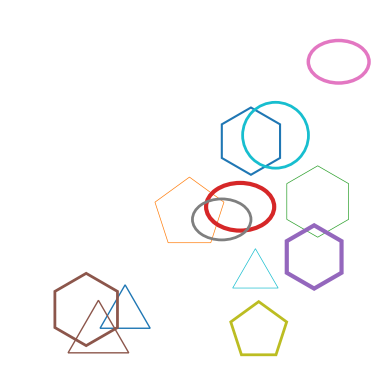[{"shape": "hexagon", "thickness": 1.5, "radius": 0.44, "center": [0.652, 0.633]}, {"shape": "triangle", "thickness": 1, "radius": 0.38, "center": [0.325, 0.185]}, {"shape": "pentagon", "thickness": 0.5, "radius": 0.47, "center": [0.492, 0.446]}, {"shape": "hexagon", "thickness": 0.5, "radius": 0.46, "center": [0.825, 0.477]}, {"shape": "oval", "thickness": 3, "radius": 0.44, "center": [0.624, 0.463]}, {"shape": "hexagon", "thickness": 3, "radius": 0.41, "center": [0.816, 0.333]}, {"shape": "hexagon", "thickness": 2, "radius": 0.47, "center": [0.224, 0.196]}, {"shape": "triangle", "thickness": 1, "radius": 0.45, "center": [0.256, 0.129]}, {"shape": "oval", "thickness": 2.5, "radius": 0.39, "center": [0.88, 0.84]}, {"shape": "oval", "thickness": 2, "radius": 0.38, "center": [0.576, 0.43]}, {"shape": "pentagon", "thickness": 2, "radius": 0.38, "center": [0.672, 0.14]}, {"shape": "circle", "thickness": 2, "radius": 0.43, "center": [0.716, 0.649]}, {"shape": "triangle", "thickness": 0.5, "radius": 0.34, "center": [0.663, 0.286]}]